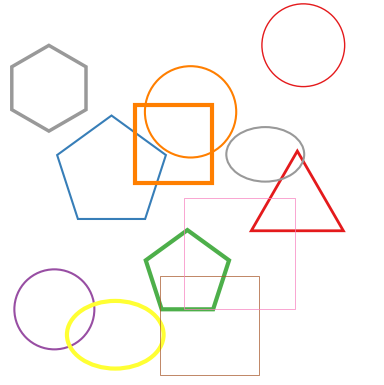[{"shape": "triangle", "thickness": 2, "radius": 0.69, "center": [0.772, 0.47]}, {"shape": "circle", "thickness": 1, "radius": 0.54, "center": [0.788, 0.883]}, {"shape": "pentagon", "thickness": 1.5, "radius": 0.74, "center": [0.29, 0.551]}, {"shape": "pentagon", "thickness": 3, "radius": 0.57, "center": [0.487, 0.289]}, {"shape": "circle", "thickness": 1.5, "radius": 0.52, "center": [0.141, 0.196]}, {"shape": "circle", "thickness": 1.5, "radius": 0.59, "center": [0.495, 0.709]}, {"shape": "square", "thickness": 3, "radius": 0.5, "center": [0.451, 0.626]}, {"shape": "oval", "thickness": 3, "radius": 0.63, "center": [0.299, 0.131]}, {"shape": "square", "thickness": 0.5, "radius": 0.64, "center": [0.544, 0.154]}, {"shape": "square", "thickness": 0.5, "radius": 0.72, "center": [0.622, 0.341]}, {"shape": "oval", "thickness": 1.5, "radius": 0.51, "center": [0.689, 0.599]}, {"shape": "hexagon", "thickness": 2.5, "radius": 0.56, "center": [0.127, 0.771]}]